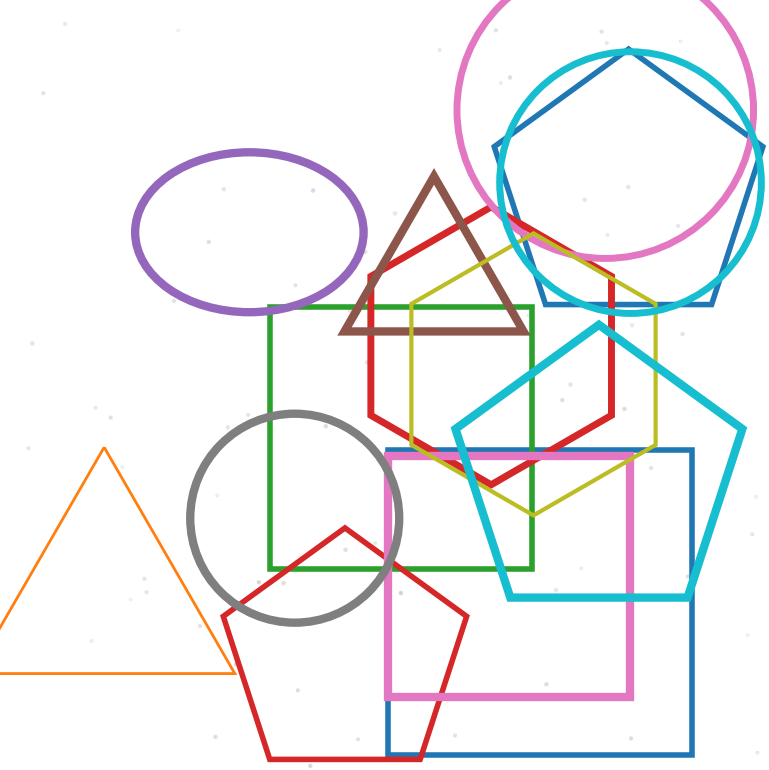[{"shape": "pentagon", "thickness": 2, "radius": 0.92, "center": [0.816, 0.753]}, {"shape": "square", "thickness": 2, "radius": 0.99, "center": [0.701, 0.218]}, {"shape": "triangle", "thickness": 1, "radius": 0.98, "center": [0.135, 0.223]}, {"shape": "square", "thickness": 2, "radius": 0.85, "center": [0.521, 0.431]}, {"shape": "pentagon", "thickness": 2, "radius": 0.83, "center": [0.448, 0.148]}, {"shape": "hexagon", "thickness": 2.5, "radius": 0.9, "center": [0.638, 0.551]}, {"shape": "oval", "thickness": 3, "radius": 0.74, "center": [0.324, 0.698]}, {"shape": "triangle", "thickness": 3, "radius": 0.67, "center": [0.564, 0.637]}, {"shape": "square", "thickness": 3, "radius": 0.78, "center": [0.661, 0.251]}, {"shape": "circle", "thickness": 2.5, "radius": 0.96, "center": [0.786, 0.857]}, {"shape": "circle", "thickness": 3, "radius": 0.68, "center": [0.383, 0.327]}, {"shape": "hexagon", "thickness": 1.5, "radius": 0.92, "center": [0.693, 0.514]}, {"shape": "pentagon", "thickness": 3, "radius": 0.98, "center": [0.778, 0.382]}, {"shape": "circle", "thickness": 2.5, "radius": 0.85, "center": [0.819, 0.763]}]